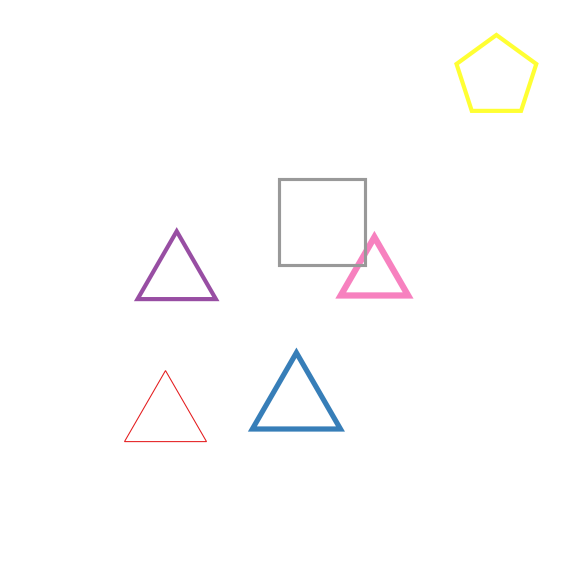[{"shape": "triangle", "thickness": 0.5, "radius": 0.41, "center": [0.287, 0.275]}, {"shape": "triangle", "thickness": 2.5, "radius": 0.44, "center": [0.513, 0.3]}, {"shape": "triangle", "thickness": 2, "radius": 0.39, "center": [0.306, 0.52]}, {"shape": "pentagon", "thickness": 2, "radius": 0.36, "center": [0.86, 0.866]}, {"shape": "triangle", "thickness": 3, "radius": 0.34, "center": [0.648, 0.521]}, {"shape": "square", "thickness": 1.5, "radius": 0.37, "center": [0.558, 0.614]}]